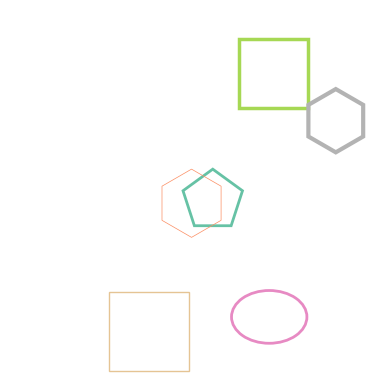[{"shape": "pentagon", "thickness": 2, "radius": 0.41, "center": [0.553, 0.479]}, {"shape": "hexagon", "thickness": 0.5, "radius": 0.44, "center": [0.498, 0.472]}, {"shape": "oval", "thickness": 2, "radius": 0.49, "center": [0.699, 0.177]}, {"shape": "square", "thickness": 2.5, "radius": 0.45, "center": [0.711, 0.808]}, {"shape": "square", "thickness": 1, "radius": 0.52, "center": [0.386, 0.139]}, {"shape": "hexagon", "thickness": 3, "radius": 0.41, "center": [0.872, 0.687]}]